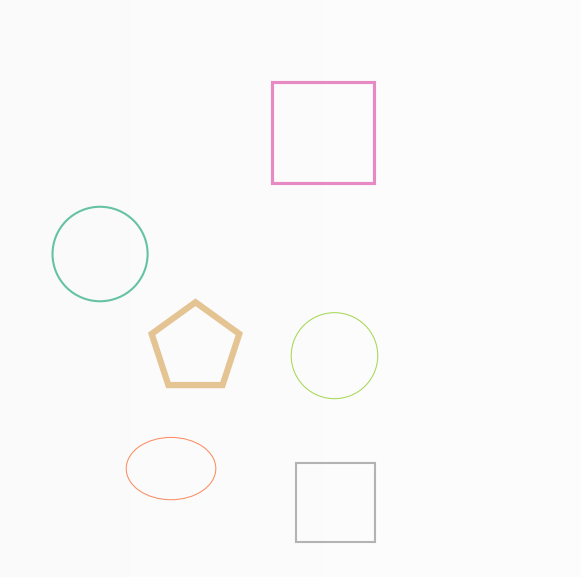[{"shape": "circle", "thickness": 1, "radius": 0.41, "center": [0.172, 0.559]}, {"shape": "oval", "thickness": 0.5, "radius": 0.39, "center": [0.294, 0.188]}, {"shape": "square", "thickness": 1.5, "radius": 0.44, "center": [0.556, 0.77]}, {"shape": "circle", "thickness": 0.5, "radius": 0.37, "center": [0.575, 0.383]}, {"shape": "pentagon", "thickness": 3, "radius": 0.4, "center": [0.336, 0.396]}, {"shape": "square", "thickness": 1, "radius": 0.34, "center": [0.577, 0.129]}]